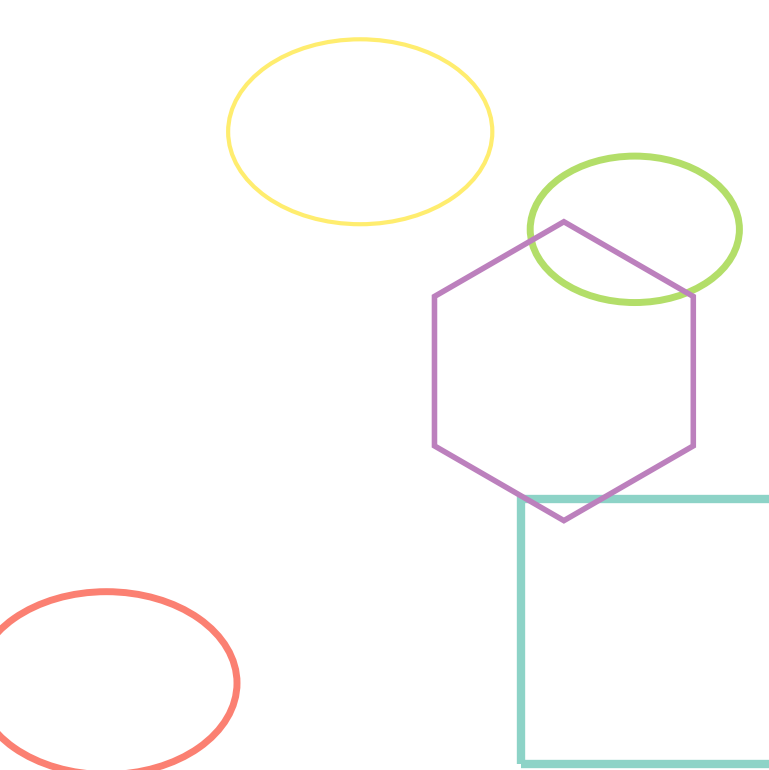[{"shape": "square", "thickness": 3, "radius": 0.86, "center": [0.848, 0.179]}, {"shape": "oval", "thickness": 2.5, "radius": 0.85, "center": [0.138, 0.113]}, {"shape": "oval", "thickness": 2.5, "radius": 0.68, "center": [0.824, 0.702]}, {"shape": "hexagon", "thickness": 2, "radius": 0.97, "center": [0.732, 0.518]}, {"shape": "oval", "thickness": 1.5, "radius": 0.86, "center": [0.468, 0.829]}]